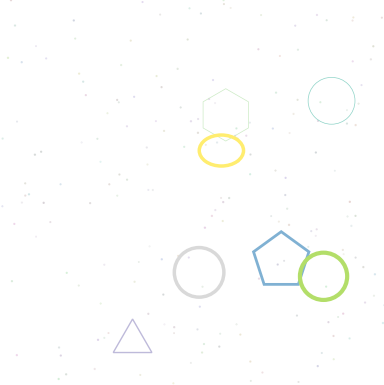[{"shape": "circle", "thickness": 0.5, "radius": 0.3, "center": [0.861, 0.738]}, {"shape": "triangle", "thickness": 1, "radius": 0.29, "center": [0.344, 0.113]}, {"shape": "pentagon", "thickness": 2, "radius": 0.38, "center": [0.73, 0.323]}, {"shape": "circle", "thickness": 3, "radius": 0.31, "center": [0.84, 0.282]}, {"shape": "circle", "thickness": 2.5, "radius": 0.32, "center": [0.517, 0.293]}, {"shape": "hexagon", "thickness": 0.5, "radius": 0.34, "center": [0.586, 0.702]}, {"shape": "oval", "thickness": 2.5, "radius": 0.29, "center": [0.575, 0.609]}]